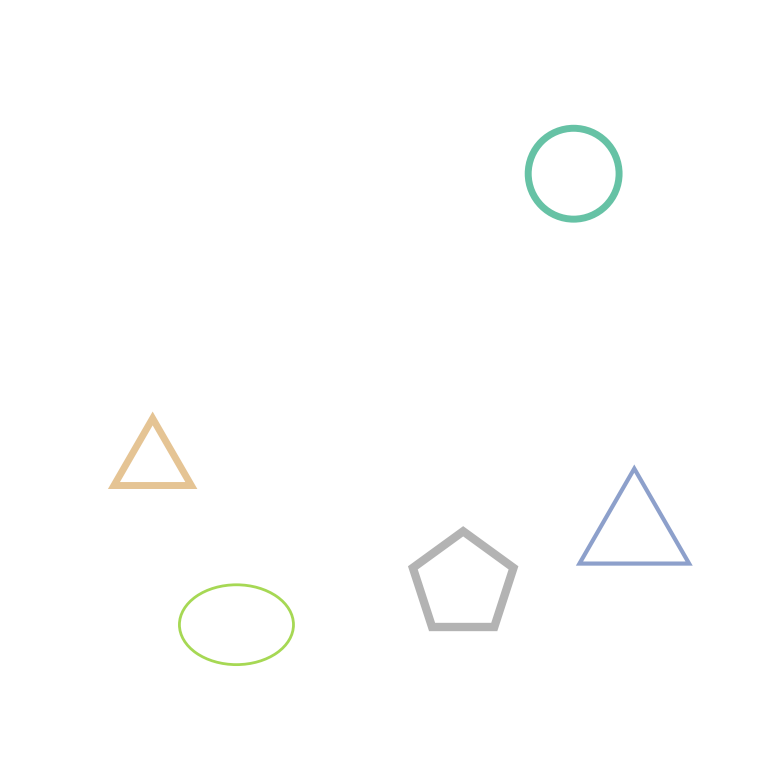[{"shape": "circle", "thickness": 2.5, "radius": 0.3, "center": [0.745, 0.774]}, {"shape": "triangle", "thickness": 1.5, "radius": 0.41, "center": [0.824, 0.309]}, {"shape": "oval", "thickness": 1, "radius": 0.37, "center": [0.307, 0.189]}, {"shape": "triangle", "thickness": 2.5, "radius": 0.29, "center": [0.198, 0.398]}, {"shape": "pentagon", "thickness": 3, "radius": 0.34, "center": [0.602, 0.241]}]